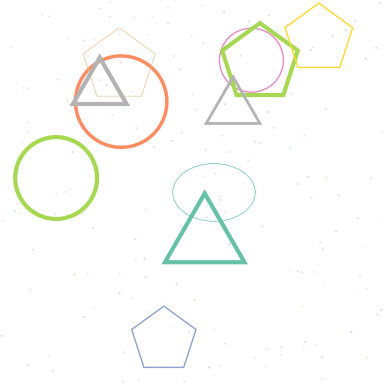[{"shape": "oval", "thickness": 0.5, "radius": 0.54, "center": [0.556, 0.5]}, {"shape": "triangle", "thickness": 3, "radius": 0.6, "center": [0.532, 0.379]}, {"shape": "circle", "thickness": 2.5, "radius": 0.59, "center": [0.315, 0.736]}, {"shape": "pentagon", "thickness": 1, "radius": 0.44, "center": [0.426, 0.117]}, {"shape": "circle", "thickness": 1, "radius": 0.42, "center": [0.653, 0.844]}, {"shape": "circle", "thickness": 3, "radius": 0.53, "center": [0.146, 0.538]}, {"shape": "pentagon", "thickness": 3, "radius": 0.52, "center": [0.675, 0.837]}, {"shape": "pentagon", "thickness": 1, "radius": 0.46, "center": [0.828, 0.9]}, {"shape": "pentagon", "thickness": 0.5, "radius": 0.49, "center": [0.31, 0.83]}, {"shape": "triangle", "thickness": 3, "radius": 0.4, "center": [0.259, 0.77]}, {"shape": "triangle", "thickness": 2, "radius": 0.4, "center": [0.605, 0.72]}]